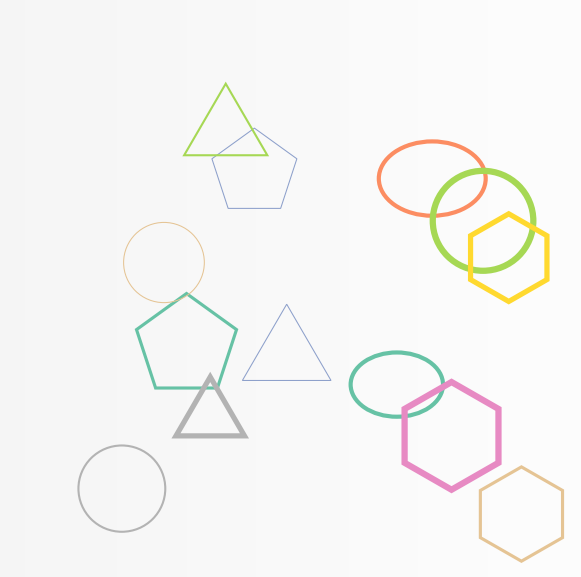[{"shape": "oval", "thickness": 2, "radius": 0.4, "center": [0.683, 0.333]}, {"shape": "pentagon", "thickness": 1.5, "radius": 0.45, "center": [0.321, 0.4]}, {"shape": "oval", "thickness": 2, "radius": 0.46, "center": [0.744, 0.69]}, {"shape": "pentagon", "thickness": 0.5, "radius": 0.38, "center": [0.438, 0.7]}, {"shape": "triangle", "thickness": 0.5, "radius": 0.44, "center": [0.493, 0.384]}, {"shape": "hexagon", "thickness": 3, "radius": 0.47, "center": [0.777, 0.244]}, {"shape": "circle", "thickness": 3, "radius": 0.43, "center": [0.831, 0.617]}, {"shape": "triangle", "thickness": 1, "radius": 0.41, "center": [0.388, 0.772]}, {"shape": "hexagon", "thickness": 2.5, "radius": 0.38, "center": [0.875, 0.553]}, {"shape": "circle", "thickness": 0.5, "radius": 0.35, "center": [0.282, 0.545]}, {"shape": "hexagon", "thickness": 1.5, "radius": 0.41, "center": [0.897, 0.109]}, {"shape": "circle", "thickness": 1, "radius": 0.37, "center": [0.21, 0.153]}, {"shape": "triangle", "thickness": 2.5, "radius": 0.34, "center": [0.362, 0.278]}]